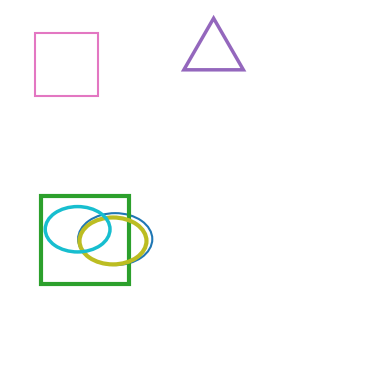[{"shape": "oval", "thickness": 1.5, "radius": 0.48, "center": [0.299, 0.379]}, {"shape": "square", "thickness": 3, "radius": 0.57, "center": [0.22, 0.377]}, {"shape": "triangle", "thickness": 2.5, "radius": 0.45, "center": [0.555, 0.863]}, {"shape": "square", "thickness": 1.5, "radius": 0.41, "center": [0.173, 0.832]}, {"shape": "oval", "thickness": 3, "radius": 0.43, "center": [0.293, 0.374]}, {"shape": "oval", "thickness": 2.5, "radius": 0.42, "center": [0.202, 0.405]}]